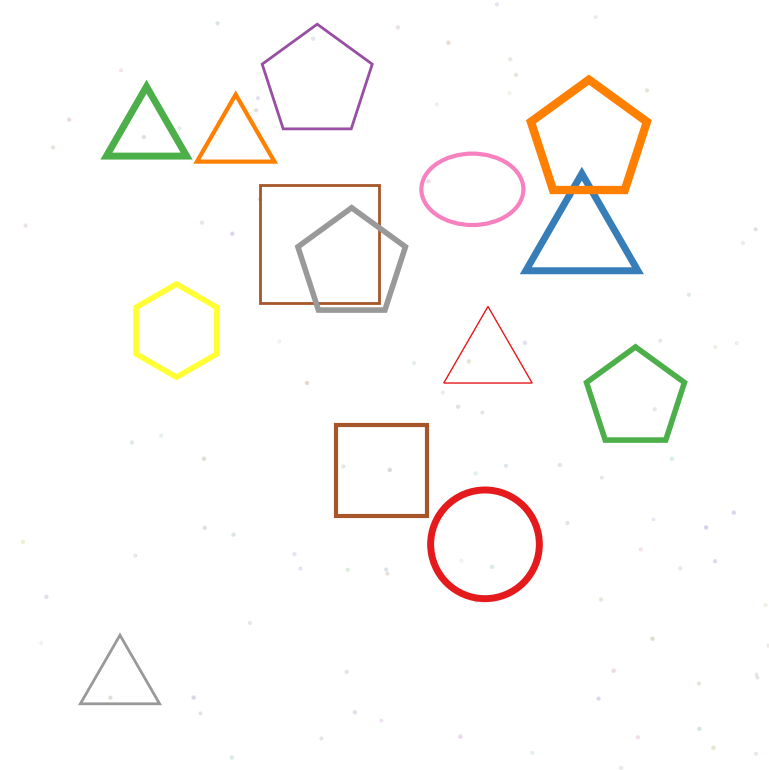[{"shape": "triangle", "thickness": 0.5, "radius": 0.33, "center": [0.634, 0.536]}, {"shape": "circle", "thickness": 2.5, "radius": 0.35, "center": [0.63, 0.293]}, {"shape": "triangle", "thickness": 2.5, "radius": 0.42, "center": [0.756, 0.69]}, {"shape": "triangle", "thickness": 2.5, "radius": 0.3, "center": [0.19, 0.827]}, {"shape": "pentagon", "thickness": 2, "radius": 0.33, "center": [0.825, 0.483]}, {"shape": "pentagon", "thickness": 1, "radius": 0.38, "center": [0.412, 0.893]}, {"shape": "pentagon", "thickness": 3, "radius": 0.4, "center": [0.765, 0.817]}, {"shape": "triangle", "thickness": 1.5, "radius": 0.29, "center": [0.306, 0.819]}, {"shape": "hexagon", "thickness": 2, "radius": 0.3, "center": [0.229, 0.571]}, {"shape": "square", "thickness": 1.5, "radius": 0.3, "center": [0.495, 0.389]}, {"shape": "square", "thickness": 1, "radius": 0.39, "center": [0.415, 0.683]}, {"shape": "oval", "thickness": 1.5, "radius": 0.33, "center": [0.613, 0.754]}, {"shape": "triangle", "thickness": 1, "radius": 0.3, "center": [0.156, 0.116]}, {"shape": "pentagon", "thickness": 2, "radius": 0.37, "center": [0.457, 0.657]}]